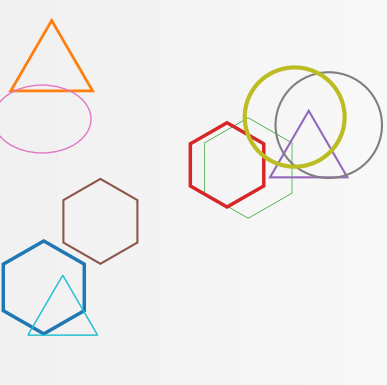[{"shape": "hexagon", "thickness": 2.5, "radius": 0.6, "center": [0.113, 0.253]}, {"shape": "triangle", "thickness": 2, "radius": 0.61, "center": [0.133, 0.825]}, {"shape": "hexagon", "thickness": 0.5, "radius": 0.65, "center": [0.641, 0.564]}, {"shape": "hexagon", "thickness": 2.5, "radius": 0.55, "center": [0.586, 0.572]}, {"shape": "triangle", "thickness": 1.5, "radius": 0.58, "center": [0.797, 0.597]}, {"shape": "hexagon", "thickness": 1.5, "radius": 0.55, "center": [0.259, 0.425]}, {"shape": "oval", "thickness": 1, "radius": 0.63, "center": [0.109, 0.691]}, {"shape": "circle", "thickness": 1.5, "radius": 0.69, "center": [0.848, 0.675]}, {"shape": "circle", "thickness": 3, "radius": 0.64, "center": [0.76, 0.696]}, {"shape": "triangle", "thickness": 1, "radius": 0.52, "center": [0.162, 0.181]}]